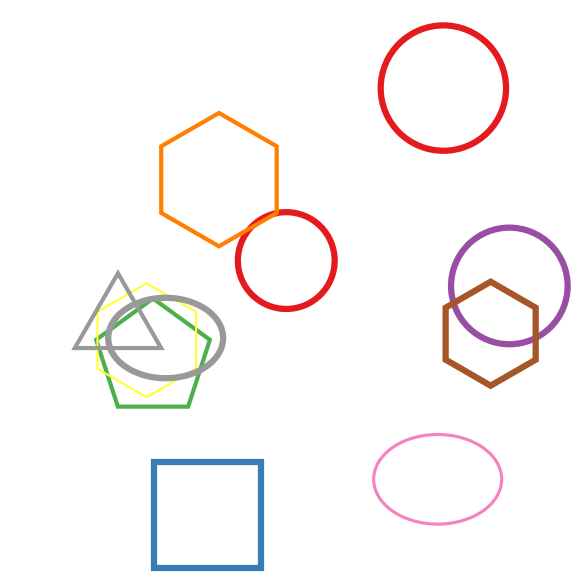[{"shape": "circle", "thickness": 3, "radius": 0.54, "center": [0.768, 0.847]}, {"shape": "circle", "thickness": 3, "radius": 0.42, "center": [0.496, 0.548]}, {"shape": "square", "thickness": 3, "radius": 0.46, "center": [0.359, 0.107]}, {"shape": "pentagon", "thickness": 2, "radius": 0.52, "center": [0.265, 0.379]}, {"shape": "circle", "thickness": 3, "radius": 0.5, "center": [0.882, 0.504]}, {"shape": "hexagon", "thickness": 2, "radius": 0.58, "center": [0.379, 0.688]}, {"shape": "hexagon", "thickness": 1, "radius": 0.49, "center": [0.254, 0.41]}, {"shape": "hexagon", "thickness": 3, "radius": 0.45, "center": [0.85, 0.421]}, {"shape": "oval", "thickness": 1.5, "radius": 0.55, "center": [0.758, 0.169]}, {"shape": "triangle", "thickness": 2, "radius": 0.43, "center": [0.204, 0.44]}, {"shape": "oval", "thickness": 3, "radius": 0.5, "center": [0.287, 0.414]}]